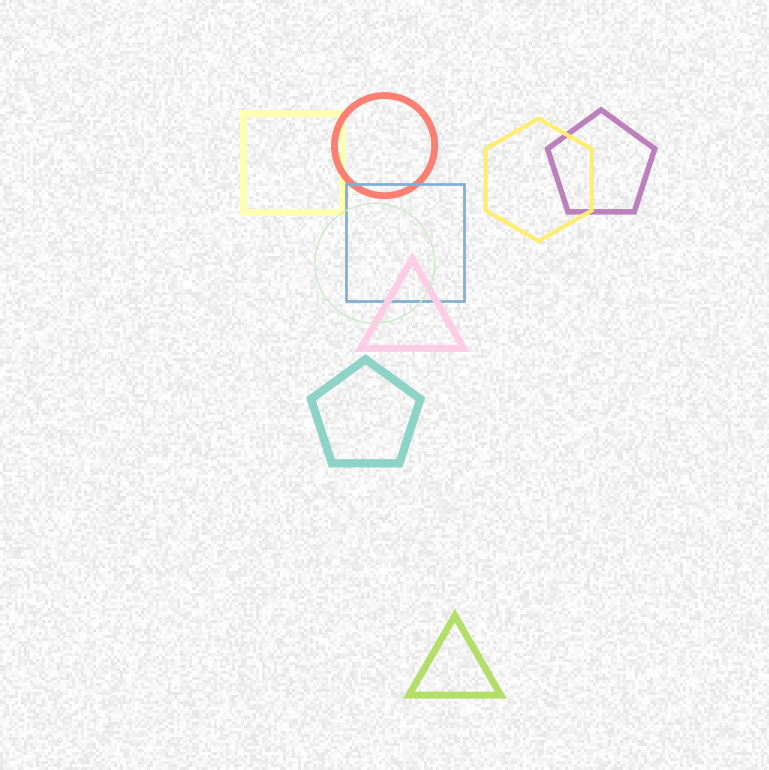[{"shape": "pentagon", "thickness": 3, "radius": 0.37, "center": [0.475, 0.459]}, {"shape": "square", "thickness": 2.5, "radius": 0.32, "center": [0.379, 0.789]}, {"shape": "circle", "thickness": 2.5, "radius": 0.33, "center": [0.499, 0.811]}, {"shape": "square", "thickness": 1, "radius": 0.38, "center": [0.526, 0.685]}, {"shape": "triangle", "thickness": 2.5, "radius": 0.34, "center": [0.591, 0.132]}, {"shape": "triangle", "thickness": 2.5, "radius": 0.39, "center": [0.535, 0.586]}, {"shape": "pentagon", "thickness": 2, "radius": 0.37, "center": [0.781, 0.784]}, {"shape": "circle", "thickness": 0.5, "radius": 0.39, "center": [0.487, 0.658]}, {"shape": "hexagon", "thickness": 1.5, "radius": 0.4, "center": [0.699, 0.767]}]